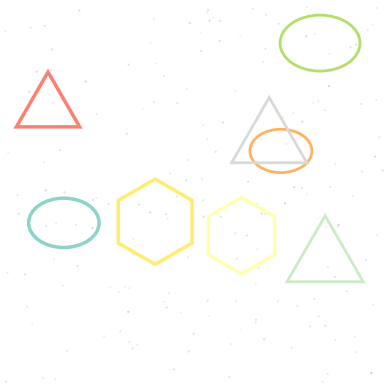[{"shape": "oval", "thickness": 2.5, "radius": 0.46, "center": [0.166, 0.421]}, {"shape": "hexagon", "thickness": 2.5, "radius": 0.5, "center": [0.627, 0.388]}, {"shape": "triangle", "thickness": 2.5, "radius": 0.47, "center": [0.125, 0.718]}, {"shape": "oval", "thickness": 2, "radius": 0.4, "center": [0.73, 0.608]}, {"shape": "oval", "thickness": 2, "radius": 0.52, "center": [0.831, 0.888]}, {"shape": "triangle", "thickness": 2, "radius": 0.56, "center": [0.699, 0.634]}, {"shape": "triangle", "thickness": 2, "radius": 0.57, "center": [0.845, 0.325]}, {"shape": "hexagon", "thickness": 2.5, "radius": 0.55, "center": [0.403, 0.424]}]